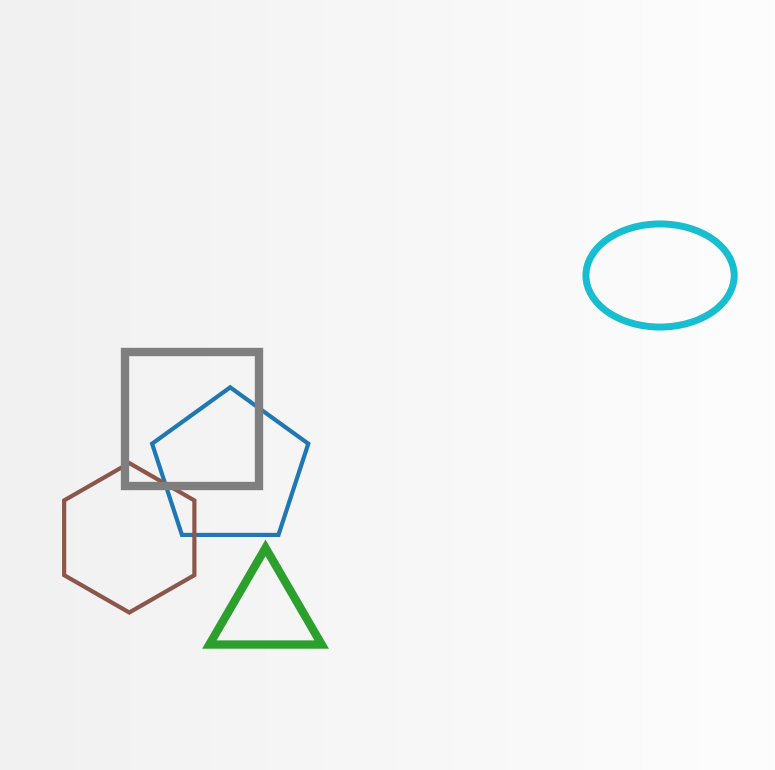[{"shape": "pentagon", "thickness": 1.5, "radius": 0.53, "center": [0.297, 0.391]}, {"shape": "triangle", "thickness": 3, "radius": 0.42, "center": [0.343, 0.205]}, {"shape": "hexagon", "thickness": 1.5, "radius": 0.49, "center": [0.167, 0.302]}, {"shape": "square", "thickness": 3, "radius": 0.43, "center": [0.248, 0.456]}, {"shape": "oval", "thickness": 2.5, "radius": 0.48, "center": [0.852, 0.642]}]